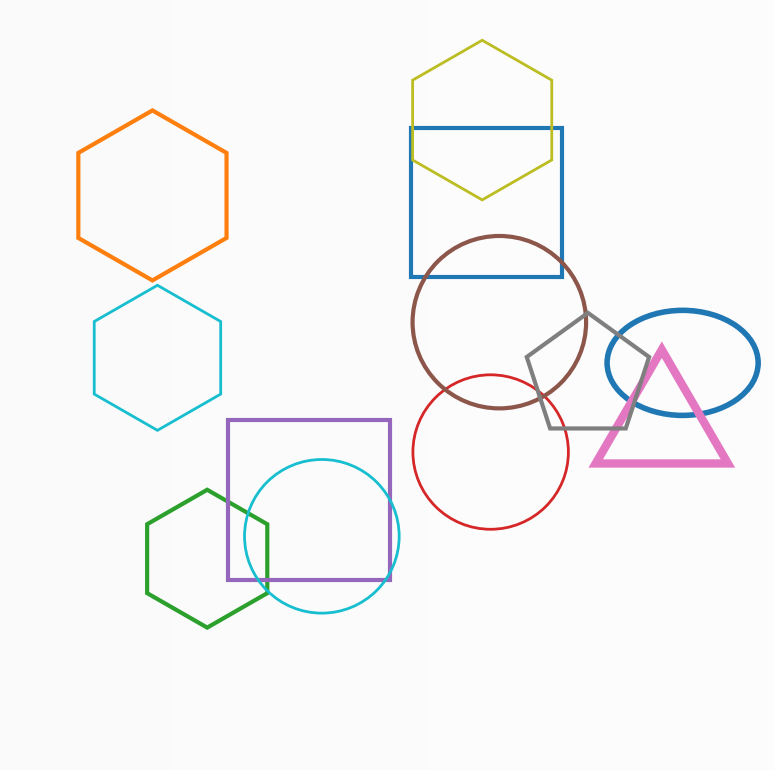[{"shape": "square", "thickness": 1.5, "radius": 0.48, "center": [0.628, 0.737]}, {"shape": "oval", "thickness": 2, "radius": 0.49, "center": [0.881, 0.529]}, {"shape": "hexagon", "thickness": 1.5, "radius": 0.55, "center": [0.197, 0.746]}, {"shape": "hexagon", "thickness": 1.5, "radius": 0.45, "center": [0.267, 0.274]}, {"shape": "circle", "thickness": 1, "radius": 0.5, "center": [0.633, 0.413]}, {"shape": "square", "thickness": 1.5, "radius": 0.52, "center": [0.399, 0.351]}, {"shape": "circle", "thickness": 1.5, "radius": 0.56, "center": [0.644, 0.582]}, {"shape": "triangle", "thickness": 3, "radius": 0.49, "center": [0.854, 0.447]}, {"shape": "pentagon", "thickness": 1.5, "radius": 0.42, "center": [0.759, 0.511]}, {"shape": "hexagon", "thickness": 1, "radius": 0.52, "center": [0.622, 0.844]}, {"shape": "circle", "thickness": 1, "radius": 0.5, "center": [0.415, 0.303]}, {"shape": "hexagon", "thickness": 1, "radius": 0.47, "center": [0.203, 0.535]}]